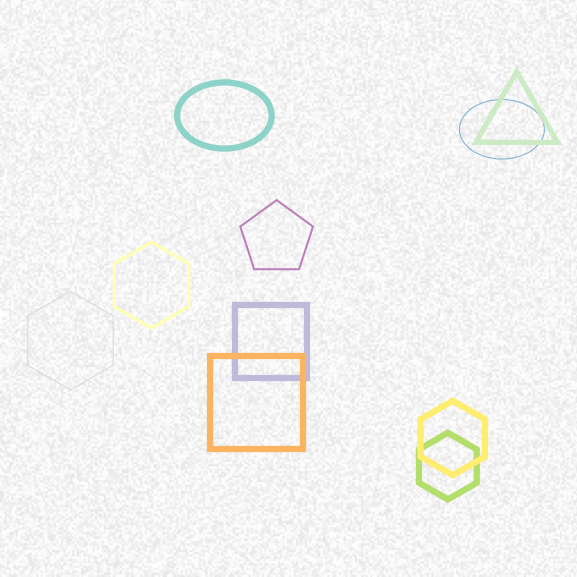[{"shape": "oval", "thickness": 3, "radius": 0.41, "center": [0.389, 0.799]}, {"shape": "hexagon", "thickness": 1.5, "radius": 0.37, "center": [0.262, 0.505]}, {"shape": "square", "thickness": 3, "radius": 0.32, "center": [0.469, 0.408]}, {"shape": "oval", "thickness": 0.5, "radius": 0.37, "center": [0.869, 0.775]}, {"shape": "square", "thickness": 3, "radius": 0.4, "center": [0.444, 0.302]}, {"shape": "hexagon", "thickness": 3, "radius": 0.29, "center": [0.775, 0.192]}, {"shape": "hexagon", "thickness": 0.5, "radius": 0.43, "center": [0.122, 0.409]}, {"shape": "pentagon", "thickness": 1, "radius": 0.33, "center": [0.479, 0.586]}, {"shape": "triangle", "thickness": 2.5, "radius": 0.41, "center": [0.895, 0.793]}, {"shape": "hexagon", "thickness": 3, "radius": 0.32, "center": [0.784, 0.241]}]